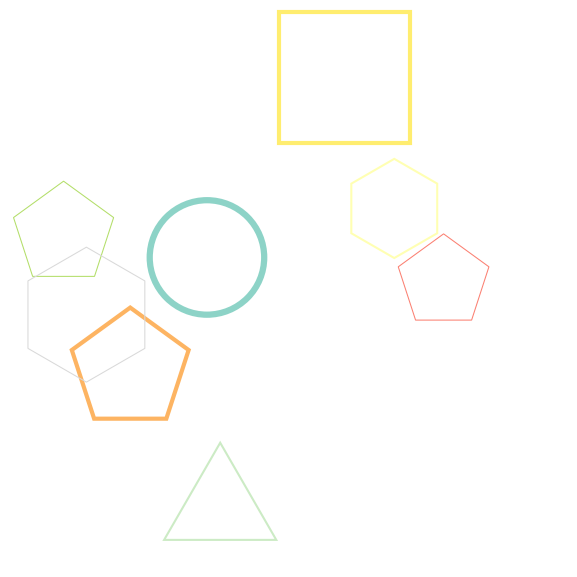[{"shape": "circle", "thickness": 3, "radius": 0.5, "center": [0.358, 0.553]}, {"shape": "hexagon", "thickness": 1, "radius": 0.43, "center": [0.683, 0.638]}, {"shape": "pentagon", "thickness": 0.5, "radius": 0.41, "center": [0.768, 0.512]}, {"shape": "pentagon", "thickness": 2, "radius": 0.53, "center": [0.225, 0.36]}, {"shape": "pentagon", "thickness": 0.5, "radius": 0.46, "center": [0.11, 0.594]}, {"shape": "hexagon", "thickness": 0.5, "radius": 0.58, "center": [0.15, 0.454]}, {"shape": "triangle", "thickness": 1, "radius": 0.56, "center": [0.381, 0.12]}, {"shape": "square", "thickness": 2, "radius": 0.57, "center": [0.597, 0.865]}]